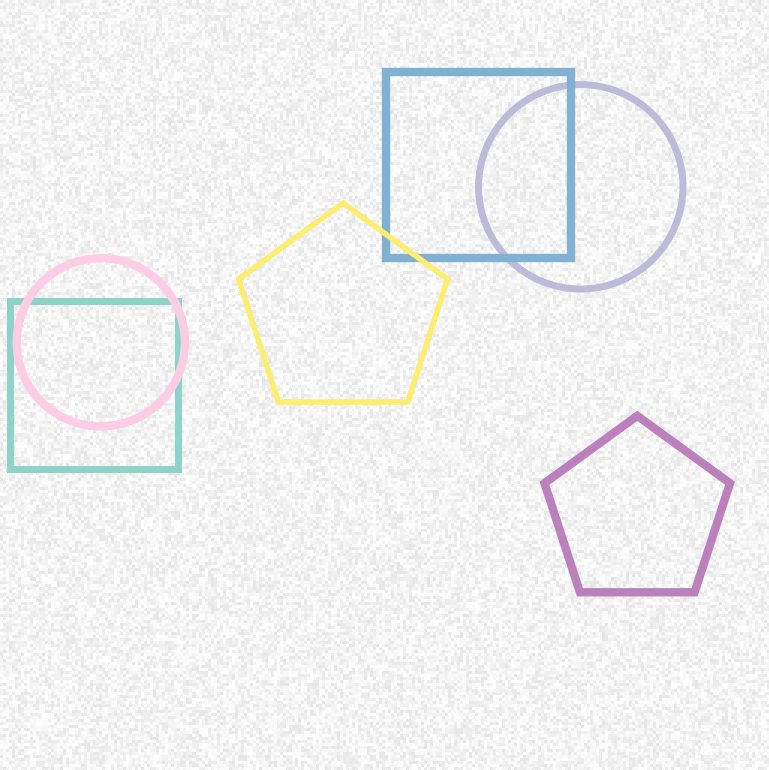[{"shape": "square", "thickness": 2.5, "radius": 0.55, "center": [0.122, 0.5]}, {"shape": "circle", "thickness": 2.5, "radius": 0.66, "center": [0.754, 0.757]}, {"shape": "square", "thickness": 3, "radius": 0.6, "center": [0.621, 0.786]}, {"shape": "circle", "thickness": 3, "radius": 0.55, "center": [0.131, 0.555]}, {"shape": "pentagon", "thickness": 3, "radius": 0.63, "center": [0.828, 0.333]}, {"shape": "pentagon", "thickness": 2, "radius": 0.71, "center": [0.446, 0.593]}]